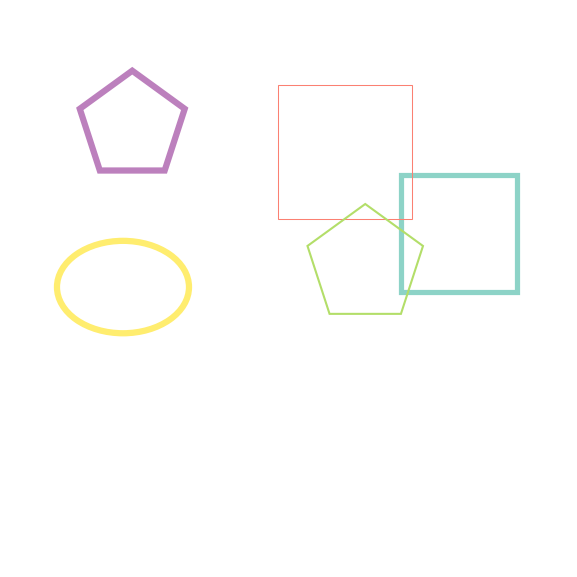[{"shape": "square", "thickness": 2.5, "radius": 0.51, "center": [0.795, 0.595]}, {"shape": "square", "thickness": 0.5, "radius": 0.58, "center": [0.597, 0.736]}, {"shape": "pentagon", "thickness": 1, "radius": 0.53, "center": [0.632, 0.541]}, {"shape": "pentagon", "thickness": 3, "radius": 0.48, "center": [0.229, 0.781]}, {"shape": "oval", "thickness": 3, "radius": 0.57, "center": [0.213, 0.502]}]